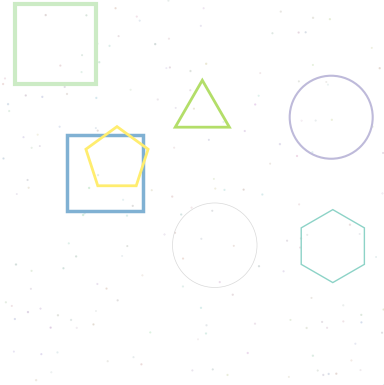[{"shape": "hexagon", "thickness": 1, "radius": 0.47, "center": [0.864, 0.361]}, {"shape": "circle", "thickness": 1.5, "radius": 0.54, "center": [0.86, 0.696]}, {"shape": "square", "thickness": 2.5, "radius": 0.49, "center": [0.273, 0.552]}, {"shape": "triangle", "thickness": 2, "radius": 0.41, "center": [0.525, 0.71]}, {"shape": "circle", "thickness": 0.5, "radius": 0.55, "center": [0.558, 0.363]}, {"shape": "square", "thickness": 3, "radius": 0.52, "center": [0.144, 0.886]}, {"shape": "pentagon", "thickness": 2, "radius": 0.42, "center": [0.304, 0.586]}]